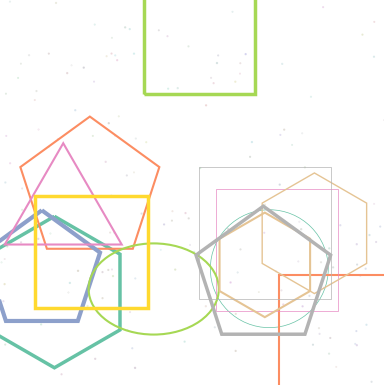[{"shape": "hexagon", "thickness": 2.5, "radius": 0.98, "center": [0.141, 0.241]}, {"shape": "circle", "thickness": 0.5, "radius": 0.77, "center": [0.7, 0.302]}, {"shape": "pentagon", "thickness": 1.5, "radius": 0.95, "center": [0.233, 0.507]}, {"shape": "square", "thickness": 1.5, "radius": 0.84, "center": [0.892, 0.117]}, {"shape": "pentagon", "thickness": 3, "radius": 0.79, "center": [0.109, 0.295]}, {"shape": "square", "thickness": 0.5, "radius": 0.79, "center": [0.719, 0.35]}, {"shape": "triangle", "thickness": 1.5, "radius": 0.88, "center": [0.164, 0.453]}, {"shape": "oval", "thickness": 1.5, "radius": 0.85, "center": [0.399, 0.249]}, {"shape": "square", "thickness": 2.5, "radius": 0.72, "center": [0.519, 0.9]}, {"shape": "square", "thickness": 2.5, "radius": 0.73, "center": [0.238, 0.345]}, {"shape": "hexagon", "thickness": 1, "radius": 0.78, "center": [0.817, 0.394]}, {"shape": "hexagon", "thickness": 1.5, "radius": 0.68, "center": [0.688, 0.312]}, {"shape": "pentagon", "thickness": 2.5, "radius": 0.92, "center": [0.684, 0.281]}, {"shape": "square", "thickness": 0.5, "radius": 0.86, "center": [0.688, 0.396]}]